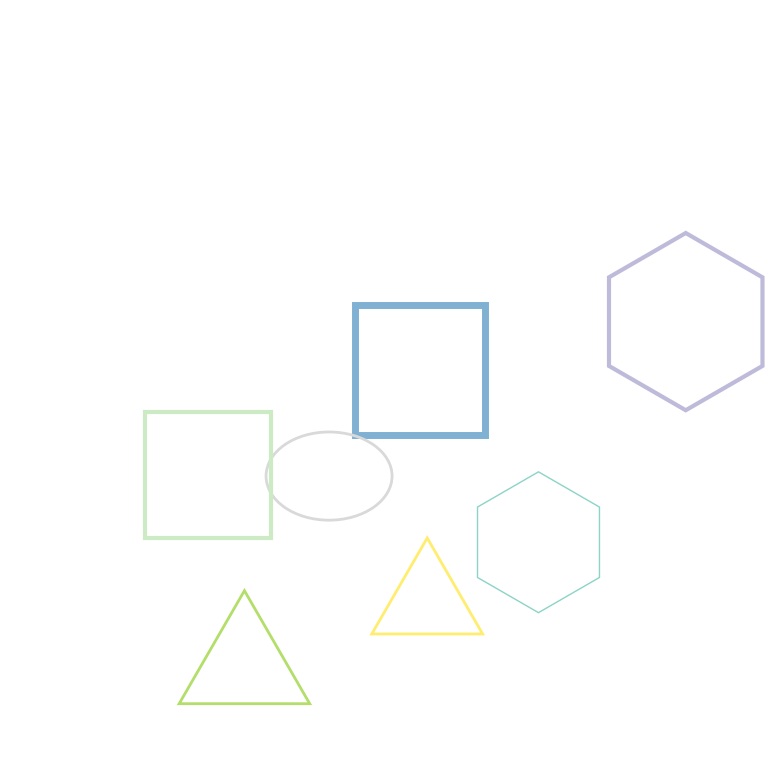[{"shape": "hexagon", "thickness": 0.5, "radius": 0.46, "center": [0.699, 0.296]}, {"shape": "hexagon", "thickness": 1.5, "radius": 0.58, "center": [0.891, 0.582]}, {"shape": "square", "thickness": 2.5, "radius": 0.42, "center": [0.545, 0.52]}, {"shape": "triangle", "thickness": 1, "radius": 0.49, "center": [0.317, 0.135]}, {"shape": "oval", "thickness": 1, "radius": 0.41, "center": [0.427, 0.382]}, {"shape": "square", "thickness": 1.5, "radius": 0.41, "center": [0.271, 0.384]}, {"shape": "triangle", "thickness": 1, "radius": 0.42, "center": [0.555, 0.218]}]